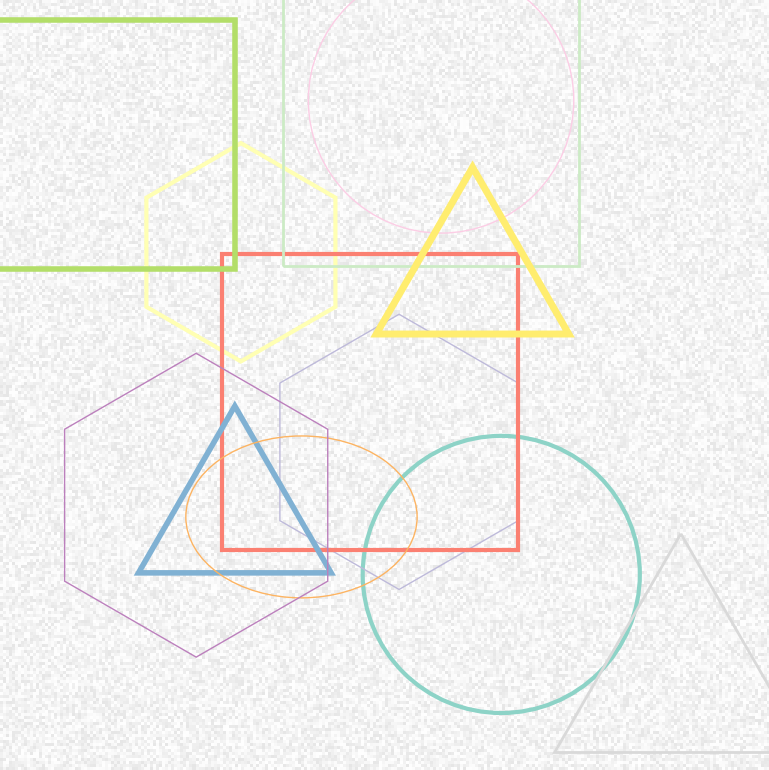[{"shape": "circle", "thickness": 1.5, "radius": 0.9, "center": [0.651, 0.254]}, {"shape": "hexagon", "thickness": 1.5, "radius": 0.71, "center": [0.313, 0.672]}, {"shape": "hexagon", "thickness": 0.5, "radius": 0.89, "center": [0.518, 0.413]}, {"shape": "square", "thickness": 1.5, "radius": 0.96, "center": [0.481, 0.477]}, {"shape": "triangle", "thickness": 2, "radius": 0.72, "center": [0.305, 0.328]}, {"shape": "oval", "thickness": 0.5, "radius": 0.75, "center": [0.392, 0.329]}, {"shape": "square", "thickness": 2, "radius": 0.81, "center": [0.144, 0.812]}, {"shape": "circle", "thickness": 0.5, "radius": 0.86, "center": [0.573, 0.87]}, {"shape": "triangle", "thickness": 1, "radius": 0.95, "center": [0.884, 0.117]}, {"shape": "hexagon", "thickness": 0.5, "radius": 0.99, "center": [0.255, 0.344]}, {"shape": "square", "thickness": 1, "radius": 0.96, "center": [0.56, 0.846]}, {"shape": "triangle", "thickness": 2.5, "radius": 0.72, "center": [0.614, 0.638]}]